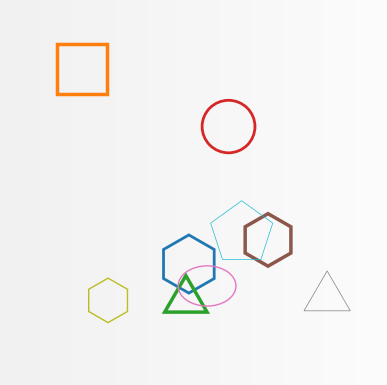[{"shape": "hexagon", "thickness": 2, "radius": 0.38, "center": [0.487, 0.314]}, {"shape": "square", "thickness": 2.5, "radius": 0.32, "center": [0.211, 0.822]}, {"shape": "triangle", "thickness": 2.5, "radius": 0.32, "center": [0.48, 0.221]}, {"shape": "circle", "thickness": 2, "radius": 0.34, "center": [0.59, 0.671]}, {"shape": "hexagon", "thickness": 2.5, "radius": 0.34, "center": [0.692, 0.377]}, {"shape": "oval", "thickness": 1, "radius": 0.37, "center": [0.534, 0.257]}, {"shape": "triangle", "thickness": 0.5, "radius": 0.35, "center": [0.844, 0.227]}, {"shape": "hexagon", "thickness": 1, "radius": 0.29, "center": [0.279, 0.22]}, {"shape": "pentagon", "thickness": 0.5, "radius": 0.42, "center": [0.624, 0.394]}]